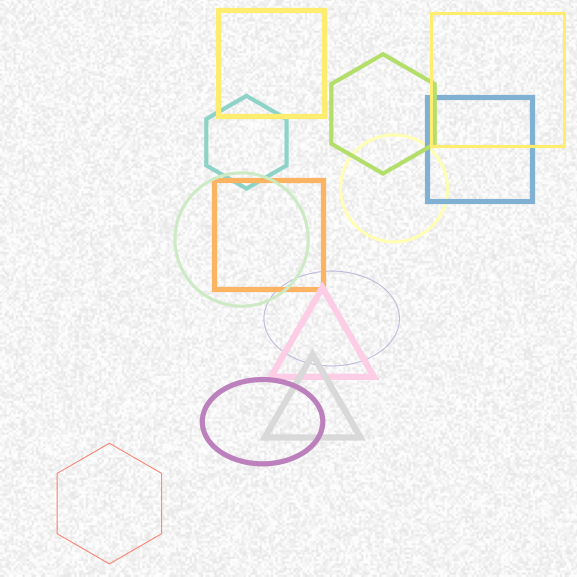[{"shape": "hexagon", "thickness": 2, "radius": 0.4, "center": [0.427, 0.753]}, {"shape": "circle", "thickness": 1.5, "radius": 0.46, "center": [0.682, 0.673]}, {"shape": "oval", "thickness": 0.5, "radius": 0.59, "center": [0.574, 0.448]}, {"shape": "hexagon", "thickness": 0.5, "radius": 0.52, "center": [0.189, 0.127]}, {"shape": "square", "thickness": 2.5, "radius": 0.45, "center": [0.83, 0.742]}, {"shape": "square", "thickness": 2.5, "radius": 0.47, "center": [0.465, 0.593]}, {"shape": "hexagon", "thickness": 2, "radius": 0.52, "center": [0.663, 0.802]}, {"shape": "triangle", "thickness": 3, "radius": 0.52, "center": [0.558, 0.398]}, {"shape": "triangle", "thickness": 3, "radius": 0.48, "center": [0.541, 0.289]}, {"shape": "oval", "thickness": 2.5, "radius": 0.52, "center": [0.455, 0.269]}, {"shape": "circle", "thickness": 1.5, "radius": 0.58, "center": [0.418, 0.584]}, {"shape": "square", "thickness": 2.5, "radius": 0.46, "center": [0.469, 0.891]}, {"shape": "square", "thickness": 1.5, "radius": 0.58, "center": [0.861, 0.862]}]